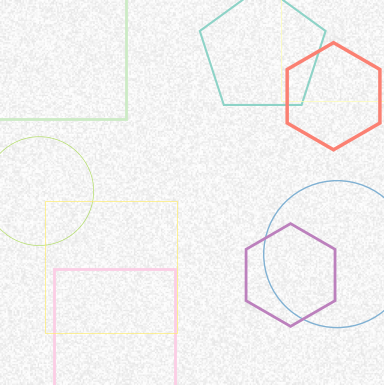[{"shape": "pentagon", "thickness": 1.5, "radius": 0.86, "center": [0.682, 0.866]}, {"shape": "square", "thickness": 0.5, "radius": 0.81, "center": [0.891, 0.899]}, {"shape": "hexagon", "thickness": 2.5, "radius": 0.7, "center": [0.866, 0.75]}, {"shape": "circle", "thickness": 1, "radius": 0.95, "center": [0.876, 0.34]}, {"shape": "circle", "thickness": 0.5, "radius": 0.71, "center": [0.102, 0.504]}, {"shape": "square", "thickness": 2, "radius": 0.79, "center": [0.297, 0.144]}, {"shape": "hexagon", "thickness": 2, "radius": 0.67, "center": [0.755, 0.286]}, {"shape": "square", "thickness": 2, "radius": 0.97, "center": [0.133, 0.885]}, {"shape": "square", "thickness": 0.5, "radius": 0.86, "center": [0.289, 0.307]}]